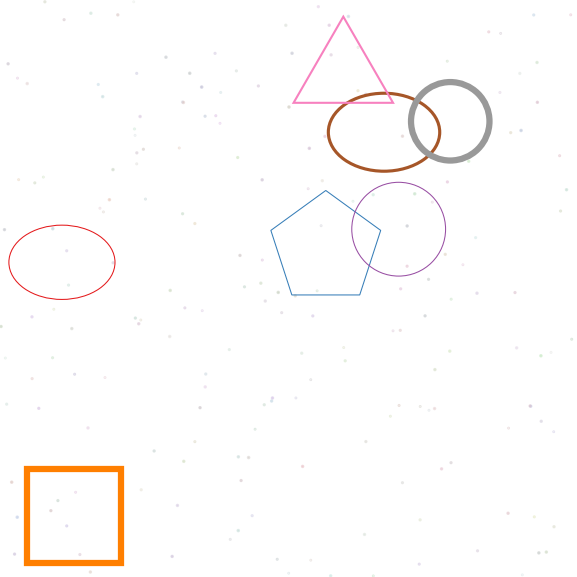[{"shape": "oval", "thickness": 0.5, "radius": 0.46, "center": [0.107, 0.545]}, {"shape": "pentagon", "thickness": 0.5, "radius": 0.5, "center": [0.564, 0.569]}, {"shape": "circle", "thickness": 0.5, "radius": 0.41, "center": [0.69, 0.602]}, {"shape": "square", "thickness": 3, "radius": 0.41, "center": [0.128, 0.105]}, {"shape": "oval", "thickness": 1.5, "radius": 0.48, "center": [0.665, 0.77]}, {"shape": "triangle", "thickness": 1, "radius": 0.5, "center": [0.594, 0.871]}, {"shape": "circle", "thickness": 3, "radius": 0.34, "center": [0.78, 0.789]}]